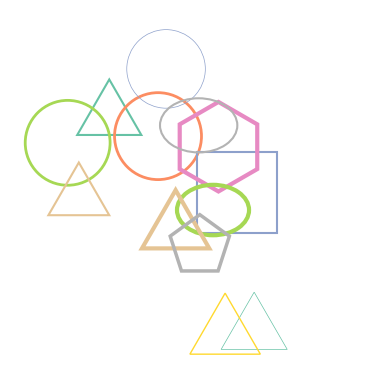[{"shape": "triangle", "thickness": 1.5, "radius": 0.48, "center": [0.284, 0.698]}, {"shape": "triangle", "thickness": 0.5, "radius": 0.5, "center": [0.66, 0.142]}, {"shape": "circle", "thickness": 2, "radius": 0.56, "center": [0.41, 0.646]}, {"shape": "square", "thickness": 1.5, "radius": 0.52, "center": [0.615, 0.5]}, {"shape": "circle", "thickness": 0.5, "radius": 0.51, "center": [0.431, 0.821]}, {"shape": "hexagon", "thickness": 3, "radius": 0.58, "center": [0.567, 0.619]}, {"shape": "circle", "thickness": 2, "radius": 0.55, "center": [0.176, 0.629]}, {"shape": "oval", "thickness": 3, "radius": 0.47, "center": [0.553, 0.454]}, {"shape": "triangle", "thickness": 1, "radius": 0.53, "center": [0.585, 0.133]}, {"shape": "triangle", "thickness": 1.5, "radius": 0.46, "center": [0.205, 0.487]}, {"shape": "triangle", "thickness": 3, "radius": 0.5, "center": [0.456, 0.405]}, {"shape": "pentagon", "thickness": 2.5, "radius": 0.4, "center": [0.519, 0.362]}, {"shape": "oval", "thickness": 1.5, "radius": 0.5, "center": [0.516, 0.674]}]